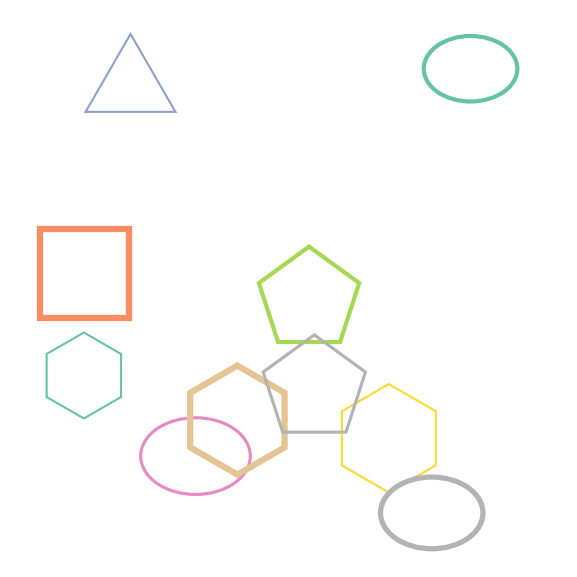[{"shape": "oval", "thickness": 2, "radius": 0.41, "center": [0.815, 0.88]}, {"shape": "hexagon", "thickness": 1, "radius": 0.37, "center": [0.145, 0.349]}, {"shape": "square", "thickness": 3, "radius": 0.38, "center": [0.146, 0.525]}, {"shape": "triangle", "thickness": 1, "radius": 0.45, "center": [0.226, 0.85]}, {"shape": "oval", "thickness": 1.5, "radius": 0.47, "center": [0.339, 0.209]}, {"shape": "pentagon", "thickness": 2, "radius": 0.46, "center": [0.535, 0.481]}, {"shape": "hexagon", "thickness": 1, "radius": 0.47, "center": [0.673, 0.24]}, {"shape": "hexagon", "thickness": 3, "radius": 0.47, "center": [0.411, 0.272]}, {"shape": "pentagon", "thickness": 1.5, "radius": 0.47, "center": [0.544, 0.326]}, {"shape": "oval", "thickness": 2.5, "radius": 0.44, "center": [0.748, 0.111]}]